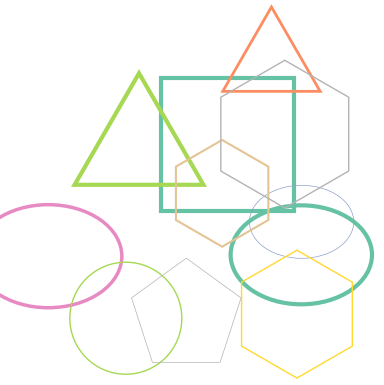[{"shape": "square", "thickness": 3, "radius": 0.87, "center": [0.591, 0.624]}, {"shape": "oval", "thickness": 3, "radius": 0.92, "center": [0.783, 0.338]}, {"shape": "triangle", "thickness": 2, "radius": 0.73, "center": [0.705, 0.836]}, {"shape": "oval", "thickness": 0.5, "radius": 0.68, "center": [0.783, 0.424]}, {"shape": "oval", "thickness": 2.5, "radius": 0.96, "center": [0.125, 0.335]}, {"shape": "triangle", "thickness": 3, "radius": 0.97, "center": [0.361, 0.617]}, {"shape": "circle", "thickness": 1, "radius": 0.73, "center": [0.327, 0.173]}, {"shape": "hexagon", "thickness": 1, "radius": 0.83, "center": [0.771, 0.184]}, {"shape": "hexagon", "thickness": 1.5, "radius": 0.69, "center": [0.577, 0.498]}, {"shape": "hexagon", "thickness": 1, "radius": 0.96, "center": [0.74, 0.652]}, {"shape": "pentagon", "thickness": 0.5, "radius": 0.75, "center": [0.484, 0.18]}]